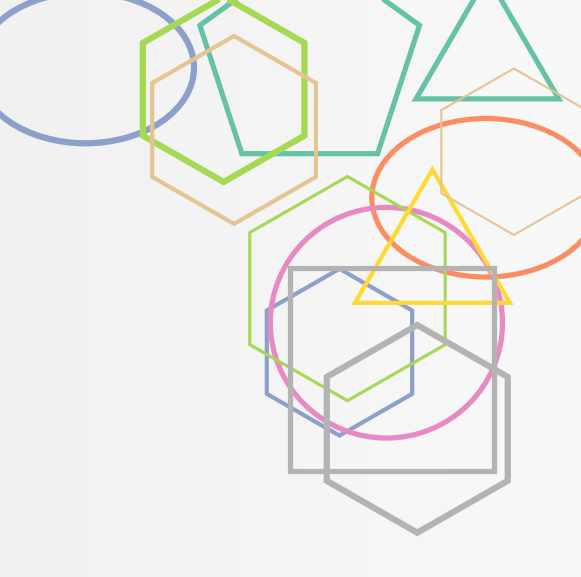[{"shape": "pentagon", "thickness": 2.5, "radius": 0.99, "center": [0.533, 0.894]}, {"shape": "triangle", "thickness": 2.5, "radius": 0.71, "center": [0.839, 0.899]}, {"shape": "oval", "thickness": 2.5, "radius": 0.98, "center": [0.836, 0.657]}, {"shape": "oval", "thickness": 3, "radius": 0.93, "center": [0.147, 0.882]}, {"shape": "hexagon", "thickness": 2, "radius": 0.72, "center": [0.584, 0.389]}, {"shape": "circle", "thickness": 2.5, "radius": 1.0, "center": [0.665, 0.44]}, {"shape": "hexagon", "thickness": 1.5, "radius": 0.97, "center": [0.598, 0.499]}, {"shape": "hexagon", "thickness": 3, "radius": 0.8, "center": [0.385, 0.845]}, {"shape": "triangle", "thickness": 2, "radius": 0.77, "center": [0.744, 0.552]}, {"shape": "hexagon", "thickness": 2, "radius": 0.81, "center": [0.403, 0.774]}, {"shape": "hexagon", "thickness": 1, "radius": 0.72, "center": [0.884, 0.736]}, {"shape": "square", "thickness": 2.5, "radius": 0.88, "center": [0.675, 0.359]}, {"shape": "hexagon", "thickness": 3, "radius": 0.9, "center": [0.718, 0.257]}]